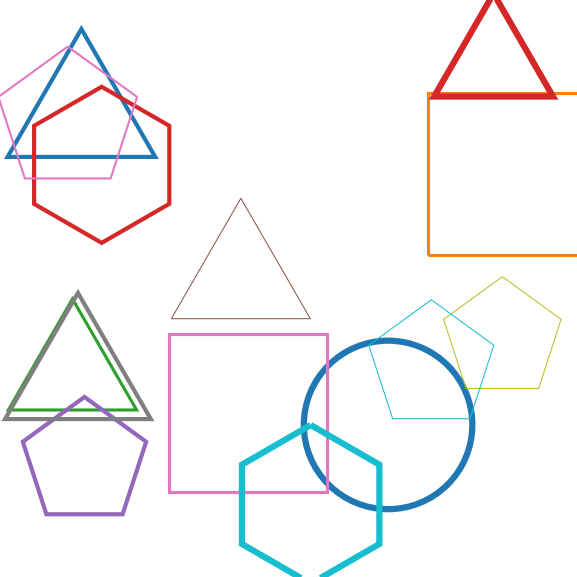[{"shape": "circle", "thickness": 3, "radius": 0.73, "center": [0.672, 0.263]}, {"shape": "triangle", "thickness": 2, "radius": 0.74, "center": [0.141, 0.801]}, {"shape": "square", "thickness": 1.5, "radius": 0.7, "center": [0.883, 0.698]}, {"shape": "triangle", "thickness": 1.5, "radius": 0.64, "center": [0.125, 0.353]}, {"shape": "triangle", "thickness": 3, "radius": 0.59, "center": [0.855, 0.891]}, {"shape": "hexagon", "thickness": 2, "radius": 0.68, "center": [0.176, 0.714]}, {"shape": "pentagon", "thickness": 2, "radius": 0.56, "center": [0.146, 0.199]}, {"shape": "triangle", "thickness": 0.5, "radius": 0.69, "center": [0.417, 0.517]}, {"shape": "square", "thickness": 1.5, "radius": 0.68, "center": [0.43, 0.284]}, {"shape": "pentagon", "thickness": 1, "radius": 0.63, "center": [0.117, 0.792]}, {"shape": "triangle", "thickness": 2, "radius": 0.73, "center": [0.135, 0.346]}, {"shape": "pentagon", "thickness": 0.5, "radius": 0.53, "center": [0.87, 0.413]}, {"shape": "pentagon", "thickness": 0.5, "radius": 0.57, "center": [0.747, 0.366]}, {"shape": "hexagon", "thickness": 3, "radius": 0.69, "center": [0.538, 0.126]}]